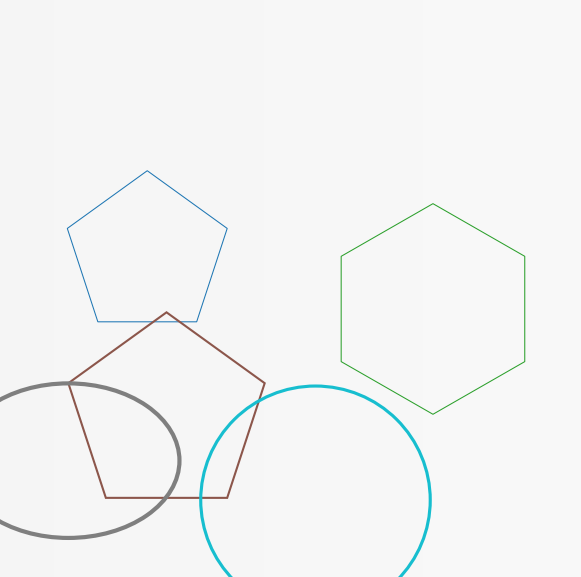[{"shape": "pentagon", "thickness": 0.5, "radius": 0.72, "center": [0.253, 0.559]}, {"shape": "hexagon", "thickness": 0.5, "radius": 0.91, "center": [0.745, 0.464]}, {"shape": "pentagon", "thickness": 1, "radius": 0.89, "center": [0.286, 0.281]}, {"shape": "oval", "thickness": 2, "radius": 0.96, "center": [0.118, 0.201]}, {"shape": "circle", "thickness": 1.5, "radius": 0.99, "center": [0.543, 0.133]}]